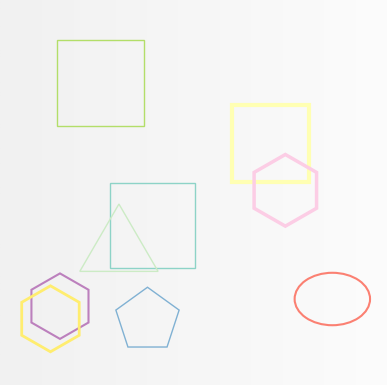[{"shape": "square", "thickness": 1, "radius": 0.55, "center": [0.393, 0.414]}, {"shape": "square", "thickness": 3, "radius": 0.5, "center": [0.697, 0.628]}, {"shape": "oval", "thickness": 1.5, "radius": 0.49, "center": [0.858, 0.223]}, {"shape": "pentagon", "thickness": 1, "radius": 0.43, "center": [0.381, 0.168]}, {"shape": "square", "thickness": 1, "radius": 0.56, "center": [0.26, 0.784]}, {"shape": "hexagon", "thickness": 2.5, "radius": 0.47, "center": [0.736, 0.506]}, {"shape": "hexagon", "thickness": 1.5, "radius": 0.43, "center": [0.155, 0.205]}, {"shape": "triangle", "thickness": 1, "radius": 0.58, "center": [0.307, 0.353]}, {"shape": "hexagon", "thickness": 2, "radius": 0.43, "center": [0.13, 0.172]}]